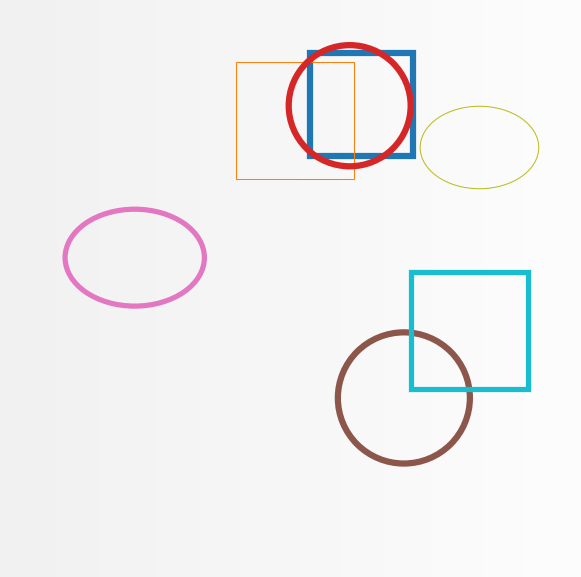[{"shape": "square", "thickness": 3, "radius": 0.44, "center": [0.623, 0.818]}, {"shape": "square", "thickness": 0.5, "radius": 0.51, "center": [0.508, 0.791]}, {"shape": "circle", "thickness": 3, "radius": 0.52, "center": [0.602, 0.816]}, {"shape": "circle", "thickness": 3, "radius": 0.57, "center": [0.695, 0.31]}, {"shape": "oval", "thickness": 2.5, "radius": 0.6, "center": [0.232, 0.553]}, {"shape": "oval", "thickness": 0.5, "radius": 0.51, "center": [0.825, 0.744]}, {"shape": "square", "thickness": 2.5, "radius": 0.5, "center": [0.808, 0.426]}]